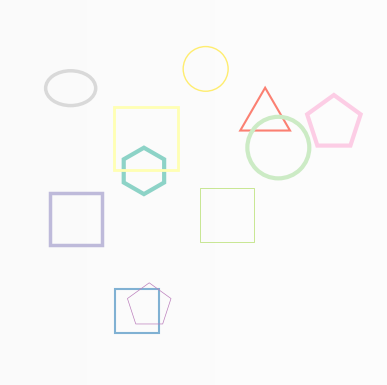[{"shape": "hexagon", "thickness": 3, "radius": 0.3, "center": [0.371, 0.556]}, {"shape": "square", "thickness": 2, "radius": 0.41, "center": [0.376, 0.64]}, {"shape": "square", "thickness": 2.5, "radius": 0.34, "center": [0.196, 0.432]}, {"shape": "triangle", "thickness": 1.5, "radius": 0.37, "center": [0.684, 0.698]}, {"shape": "square", "thickness": 1.5, "radius": 0.29, "center": [0.354, 0.192]}, {"shape": "square", "thickness": 0.5, "radius": 0.35, "center": [0.585, 0.442]}, {"shape": "pentagon", "thickness": 3, "radius": 0.36, "center": [0.862, 0.681]}, {"shape": "oval", "thickness": 2.5, "radius": 0.32, "center": [0.182, 0.771]}, {"shape": "pentagon", "thickness": 0.5, "radius": 0.3, "center": [0.385, 0.206]}, {"shape": "circle", "thickness": 3, "radius": 0.4, "center": [0.718, 0.617]}, {"shape": "circle", "thickness": 1, "radius": 0.29, "center": [0.531, 0.821]}]